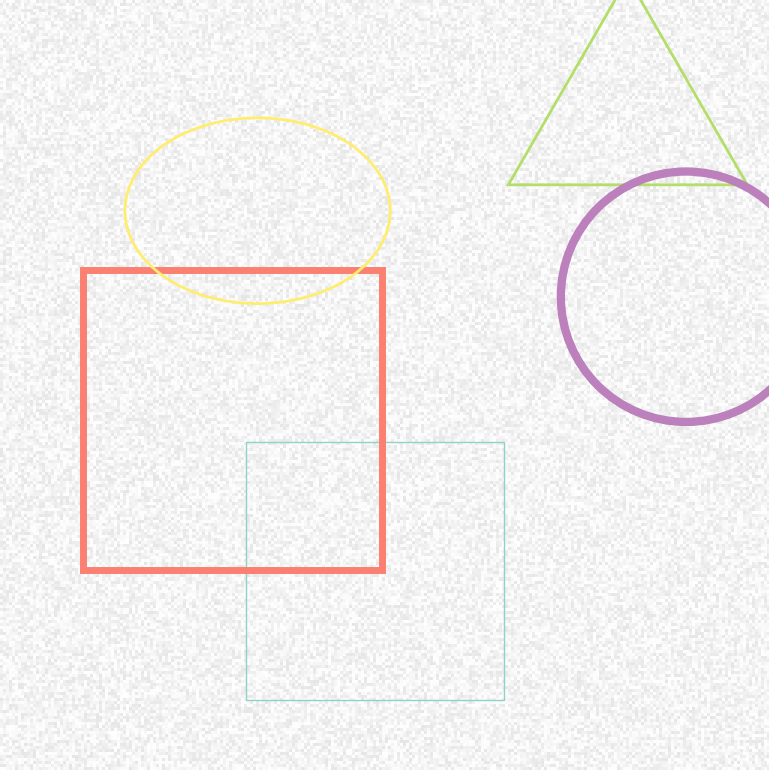[{"shape": "square", "thickness": 0.5, "radius": 0.84, "center": [0.487, 0.259]}, {"shape": "square", "thickness": 2.5, "radius": 0.97, "center": [0.302, 0.454]}, {"shape": "triangle", "thickness": 1, "radius": 0.9, "center": [0.815, 0.85]}, {"shape": "circle", "thickness": 3, "radius": 0.81, "center": [0.891, 0.615]}, {"shape": "oval", "thickness": 1, "radius": 0.86, "center": [0.335, 0.726]}]